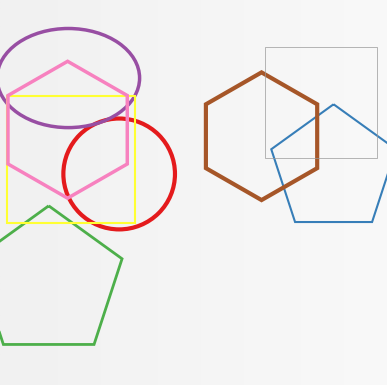[{"shape": "circle", "thickness": 3, "radius": 0.72, "center": [0.308, 0.548]}, {"shape": "pentagon", "thickness": 1.5, "radius": 0.85, "center": [0.861, 0.56]}, {"shape": "pentagon", "thickness": 2, "radius": 1.0, "center": [0.126, 0.266]}, {"shape": "oval", "thickness": 2.5, "radius": 0.92, "center": [0.176, 0.797]}, {"shape": "square", "thickness": 1.5, "radius": 0.83, "center": [0.183, 0.585]}, {"shape": "hexagon", "thickness": 3, "radius": 0.83, "center": [0.675, 0.646]}, {"shape": "hexagon", "thickness": 2.5, "radius": 0.89, "center": [0.175, 0.663]}, {"shape": "square", "thickness": 0.5, "radius": 0.72, "center": [0.827, 0.734]}]